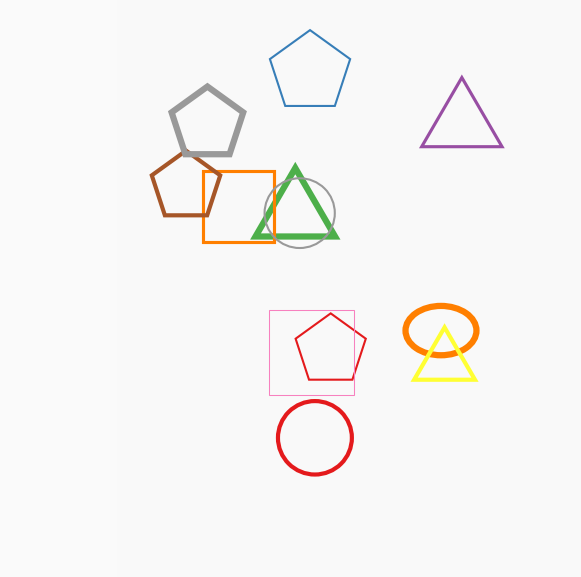[{"shape": "pentagon", "thickness": 1, "radius": 0.32, "center": [0.569, 0.393]}, {"shape": "circle", "thickness": 2, "radius": 0.32, "center": [0.542, 0.241]}, {"shape": "pentagon", "thickness": 1, "radius": 0.36, "center": [0.533, 0.874]}, {"shape": "triangle", "thickness": 3, "radius": 0.39, "center": [0.508, 0.629]}, {"shape": "triangle", "thickness": 1.5, "radius": 0.4, "center": [0.795, 0.785]}, {"shape": "square", "thickness": 1.5, "radius": 0.31, "center": [0.41, 0.641]}, {"shape": "oval", "thickness": 3, "radius": 0.31, "center": [0.759, 0.427]}, {"shape": "triangle", "thickness": 2, "radius": 0.3, "center": [0.765, 0.372]}, {"shape": "pentagon", "thickness": 2, "radius": 0.31, "center": [0.32, 0.676]}, {"shape": "square", "thickness": 0.5, "radius": 0.36, "center": [0.536, 0.389]}, {"shape": "pentagon", "thickness": 3, "radius": 0.32, "center": [0.357, 0.784]}, {"shape": "circle", "thickness": 1, "radius": 0.3, "center": [0.516, 0.63]}]